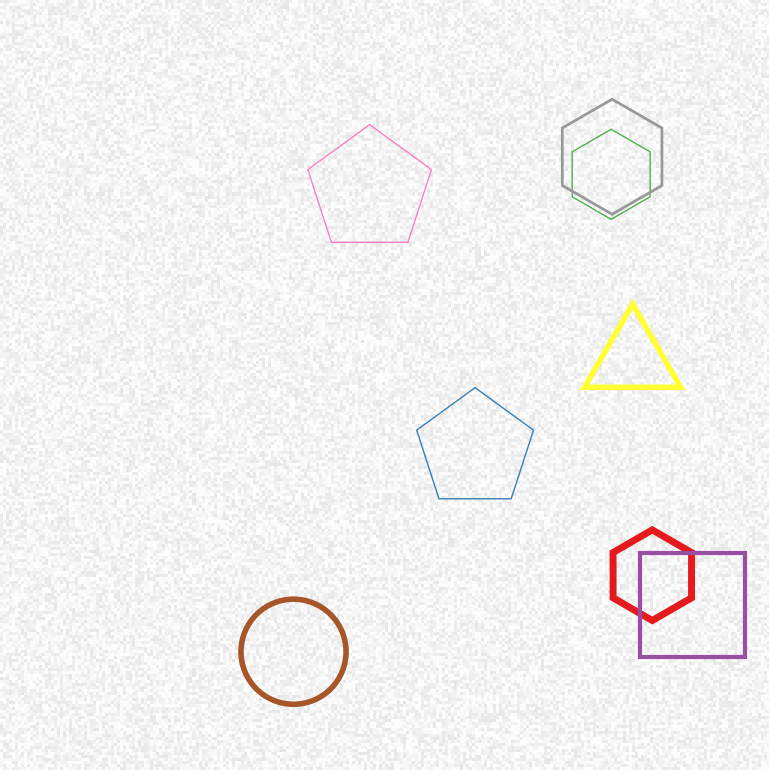[{"shape": "hexagon", "thickness": 2.5, "radius": 0.29, "center": [0.847, 0.253]}, {"shape": "pentagon", "thickness": 0.5, "radius": 0.4, "center": [0.617, 0.417]}, {"shape": "hexagon", "thickness": 0.5, "radius": 0.29, "center": [0.794, 0.774]}, {"shape": "square", "thickness": 1.5, "radius": 0.34, "center": [0.899, 0.214]}, {"shape": "triangle", "thickness": 2, "radius": 0.36, "center": [0.822, 0.533]}, {"shape": "circle", "thickness": 2, "radius": 0.34, "center": [0.381, 0.154]}, {"shape": "pentagon", "thickness": 0.5, "radius": 0.42, "center": [0.48, 0.754]}, {"shape": "hexagon", "thickness": 1, "radius": 0.37, "center": [0.795, 0.796]}]